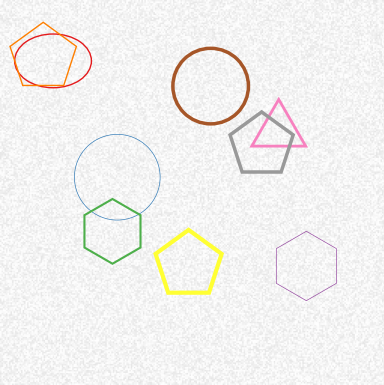[{"shape": "oval", "thickness": 1, "radius": 0.5, "center": [0.138, 0.842]}, {"shape": "circle", "thickness": 0.5, "radius": 0.56, "center": [0.305, 0.54]}, {"shape": "hexagon", "thickness": 1.5, "radius": 0.42, "center": [0.292, 0.399]}, {"shape": "hexagon", "thickness": 0.5, "radius": 0.45, "center": [0.796, 0.309]}, {"shape": "pentagon", "thickness": 1, "radius": 0.45, "center": [0.112, 0.851]}, {"shape": "pentagon", "thickness": 3, "radius": 0.45, "center": [0.49, 0.313]}, {"shape": "circle", "thickness": 2.5, "radius": 0.49, "center": [0.547, 0.776]}, {"shape": "triangle", "thickness": 2, "radius": 0.4, "center": [0.724, 0.661]}, {"shape": "pentagon", "thickness": 2.5, "radius": 0.43, "center": [0.68, 0.623]}]